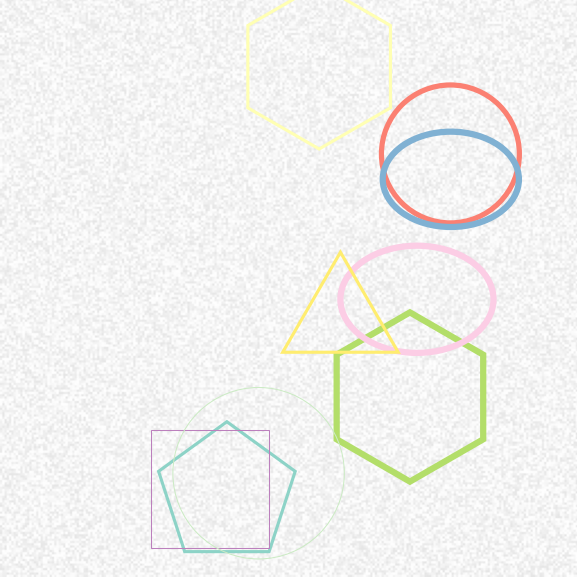[{"shape": "pentagon", "thickness": 1.5, "radius": 0.62, "center": [0.393, 0.145]}, {"shape": "hexagon", "thickness": 1.5, "radius": 0.71, "center": [0.553, 0.884]}, {"shape": "circle", "thickness": 2.5, "radius": 0.6, "center": [0.78, 0.733]}, {"shape": "oval", "thickness": 3, "radius": 0.59, "center": [0.781, 0.689]}, {"shape": "hexagon", "thickness": 3, "radius": 0.73, "center": [0.71, 0.312]}, {"shape": "oval", "thickness": 3, "radius": 0.66, "center": [0.722, 0.481]}, {"shape": "square", "thickness": 0.5, "radius": 0.51, "center": [0.364, 0.152]}, {"shape": "circle", "thickness": 0.5, "radius": 0.74, "center": [0.448, 0.18]}, {"shape": "triangle", "thickness": 1.5, "radius": 0.58, "center": [0.59, 0.447]}]